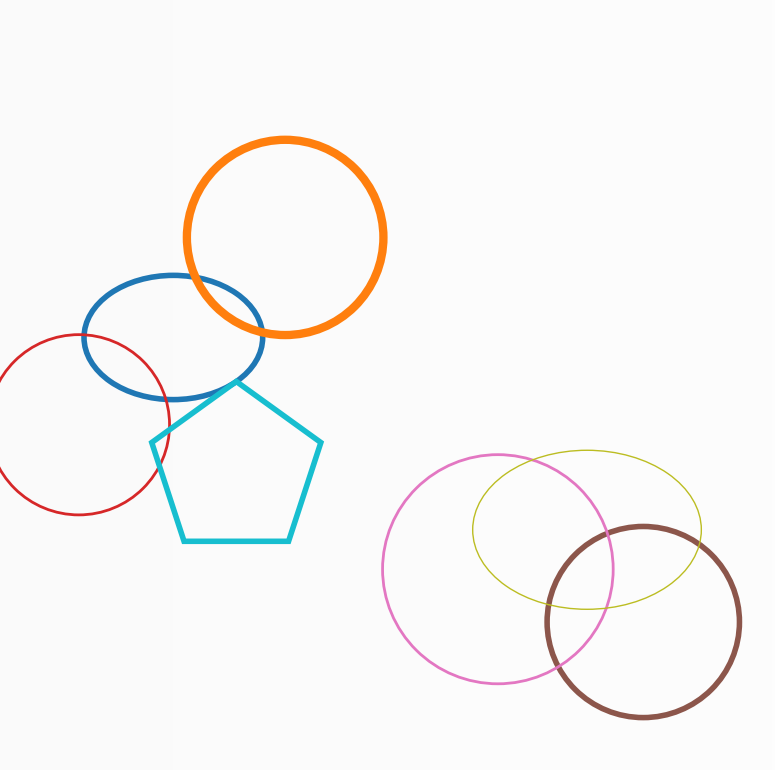[{"shape": "oval", "thickness": 2, "radius": 0.58, "center": [0.224, 0.562]}, {"shape": "circle", "thickness": 3, "radius": 0.63, "center": [0.368, 0.692]}, {"shape": "circle", "thickness": 1, "radius": 0.59, "center": [0.102, 0.448]}, {"shape": "circle", "thickness": 2, "radius": 0.62, "center": [0.83, 0.192]}, {"shape": "circle", "thickness": 1, "radius": 0.74, "center": [0.642, 0.261]}, {"shape": "oval", "thickness": 0.5, "radius": 0.74, "center": [0.757, 0.312]}, {"shape": "pentagon", "thickness": 2, "radius": 0.57, "center": [0.305, 0.39]}]